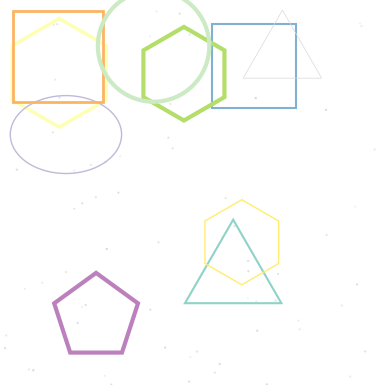[{"shape": "triangle", "thickness": 1.5, "radius": 0.72, "center": [0.606, 0.285]}, {"shape": "hexagon", "thickness": 2.5, "radius": 0.71, "center": [0.154, 0.811]}, {"shape": "oval", "thickness": 1, "radius": 0.72, "center": [0.171, 0.651]}, {"shape": "square", "thickness": 1.5, "radius": 0.54, "center": [0.66, 0.829]}, {"shape": "square", "thickness": 2, "radius": 0.59, "center": [0.15, 0.853]}, {"shape": "hexagon", "thickness": 3, "radius": 0.61, "center": [0.478, 0.809]}, {"shape": "triangle", "thickness": 0.5, "radius": 0.59, "center": [0.734, 0.856]}, {"shape": "pentagon", "thickness": 3, "radius": 0.57, "center": [0.25, 0.177]}, {"shape": "circle", "thickness": 3, "radius": 0.72, "center": [0.399, 0.88]}, {"shape": "hexagon", "thickness": 1, "radius": 0.55, "center": [0.628, 0.371]}]